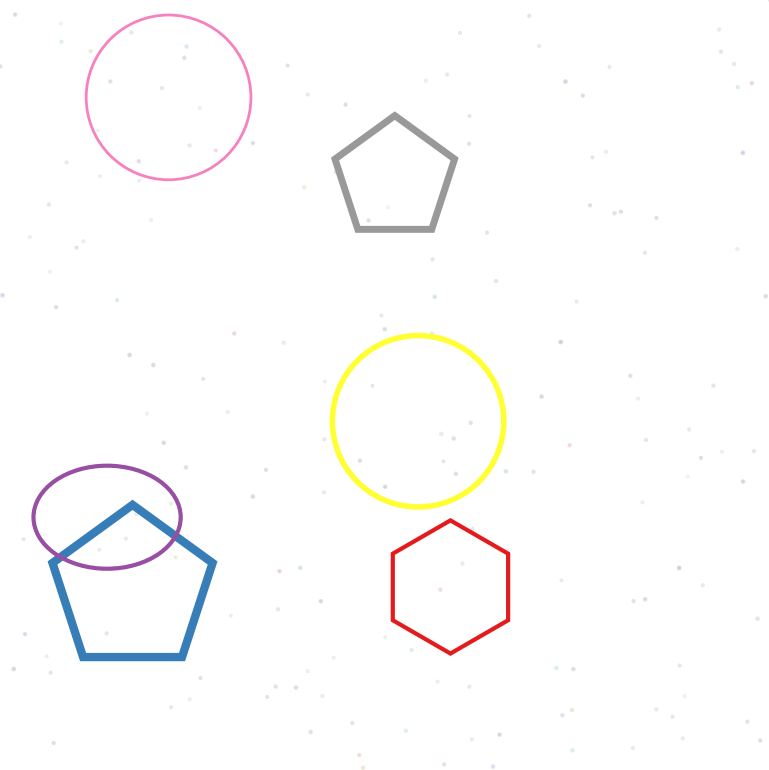[{"shape": "hexagon", "thickness": 1.5, "radius": 0.43, "center": [0.585, 0.238]}, {"shape": "pentagon", "thickness": 3, "radius": 0.55, "center": [0.172, 0.235]}, {"shape": "oval", "thickness": 1.5, "radius": 0.48, "center": [0.139, 0.328]}, {"shape": "circle", "thickness": 2, "radius": 0.56, "center": [0.543, 0.453]}, {"shape": "circle", "thickness": 1, "radius": 0.53, "center": [0.219, 0.874]}, {"shape": "pentagon", "thickness": 2.5, "radius": 0.41, "center": [0.513, 0.768]}]